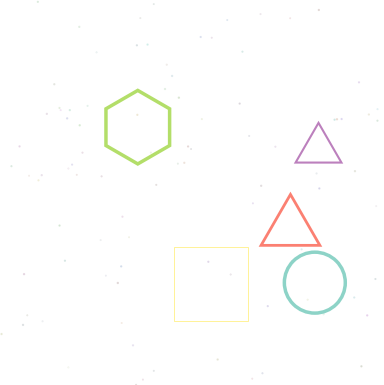[{"shape": "circle", "thickness": 2.5, "radius": 0.4, "center": [0.818, 0.266]}, {"shape": "triangle", "thickness": 2, "radius": 0.44, "center": [0.754, 0.407]}, {"shape": "hexagon", "thickness": 2.5, "radius": 0.48, "center": [0.358, 0.67]}, {"shape": "triangle", "thickness": 1.5, "radius": 0.34, "center": [0.827, 0.612]}, {"shape": "square", "thickness": 0.5, "radius": 0.48, "center": [0.547, 0.264]}]